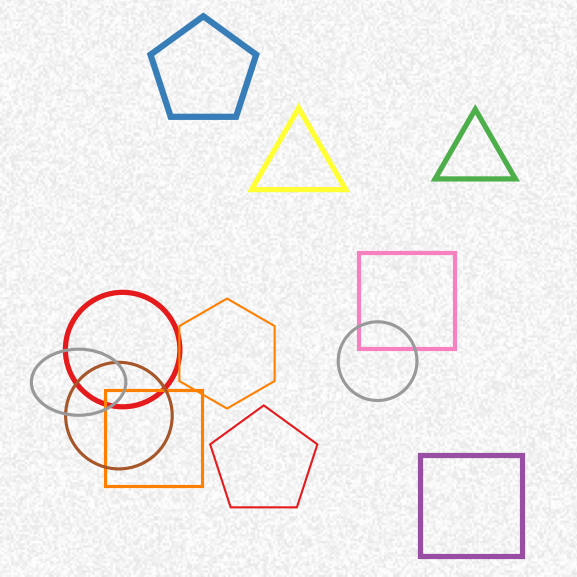[{"shape": "pentagon", "thickness": 1, "radius": 0.49, "center": [0.457, 0.2]}, {"shape": "circle", "thickness": 2.5, "radius": 0.5, "center": [0.212, 0.394]}, {"shape": "pentagon", "thickness": 3, "radius": 0.48, "center": [0.352, 0.875]}, {"shape": "triangle", "thickness": 2.5, "radius": 0.4, "center": [0.823, 0.729]}, {"shape": "square", "thickness": 2.5, "radius": 0.44, "center": [0.816, 0.124]}, {"shape": "square", "thickness": 1.5, "radius": 0.42, "center": [0.266, 0.241]}, {"shape": "hexagon", "thickness": 1, "radius": 0.48, "center": [0.393, 0.387]}, {"shape": "triangle", "thickness": 2.5, "radius": 0.47, "center": [0.517, 0.718]}, {"shape": "circle", "thickness": 1.5, "radius": 0.46, "center": [0.206, 0.279]}, {"shape": "square", "thickness": 2, "radius": 0.42, "center": [0.705, 0.479]}, {"shape": "circle", "thickness": 1.5, "radius": 0.34, "center": [0.654, 0.374]}, {"shape": "oval", "thickness": 1.5, "radius": 0.41, "center": [0.136, 0.337]}]